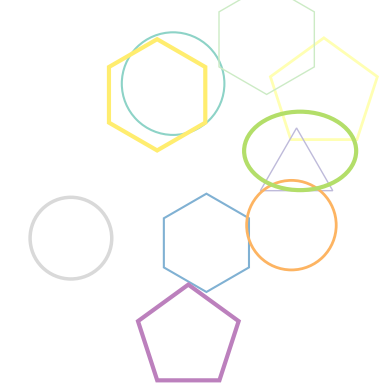[{"shape": "circle", "thickness": 1.5, "radius": 0.67, "center": [0.45, 0.783]}, {"shape": "pentagon", "thickness": 2, "radius": 0.73, "center": [0.841, 0.756]}, {"shape": "triangle", "thickness": 1, "radius": 0.54, "center": [0.77, 0.559]}, {"shape": "hexagon", "thickness": 1.5, "radius": 0.64, "center": [0.536, 0.369]}, {"shape": "circle", "thickness": 2, "radius": 0.58, "center": [0.757, 0.415]}, {"shape": "oval", "thickness": 3, "radius": 0.73, "center": [0.78, 0.608]}, {"shape": "circle", "thickness": 2.5, "radius": 0.53, "center": [0.184, 0.381]}, {"shape": "pentagon", "thickness": 3, "radius": 0.69, "center": [0.489, 0.123]}, {"shape": "hexagon", "thickness": 1, "radius": 0.71, "center": [0.693, 0.898]}, {"shape": "hexagon", "thickness": 3, "radius": 0.72, "center": [0.408, 0.754]}]